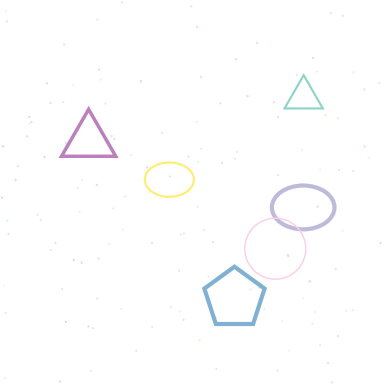[{"shape": "triangle", "thickness": 1.5, "radius": 0.29, "center": [0.789, 0.747]}, {"shape": "oval", "thickness": 3, "radius": 0.41, "center": [0.788, 0.461]}, {"shape": "pentagon", "thickness": 3, "radius": 0.41, "center": [0.609, 0.225]}, {"shape": "circle", "thickness": 1, "radius": 0.4, "center": [0.715, 0.354]}, {"shape": "triangle", "thickness": 2.5, "radius": 0.41, "center": [0.23, 0.635]}, {"shape": "oval", "thickness": 1.5, "radius": 0.32, "center": [0.44, 0.533]}]